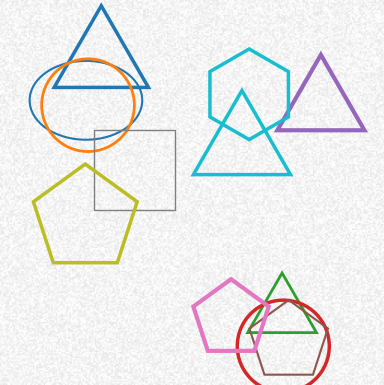[{"shape": "triangle", "thickness": 2.5, "radius": 0.71, "center": [0.263, 0.844]}, {"shape": "oval", "thickness": 1.5, "radius": 0.73, "center": [0.223, 0.739]}, {"shape": "circle", "thickness": 2, "radius": 0.6, "center": [0.229, 0.727]}, {"shape": "triangle", "thickness": 2, "radius": 0.52, "center": [0.733, 0.188]}, {"shape": "circle", "thickness": 2.5, "radius": 0.6, "center": [0.736, 0.101]}, {"shape": "triangle", "thickness": 3, "radius": 0.65, "center": [0.833, 0.727]}, {"shape": "pentagon", "thickness": 1.5, "radius": 0.54, "center": [0.75, 0.114]}, {"shape": "pentagon", "thickness": 3, "radius": 0.51, "center": [0.6, 0.172]}, {"shape": "square", "thickness": 1, "radius": 0.52, "center": [0.349, 0.559]}, {"shape": "pentagon", "thickness": 2.5, "radius": 0.71, "center": [0.222, 0.432]}, {"shape": "triangle", "thickness": 2.5, "radius": 0.73, "center": [0.628, 0.619]}, {"shape": "hexagon", "thickness": 2.5, "radius": 0.59, "center": [0.647, 0.755]}]